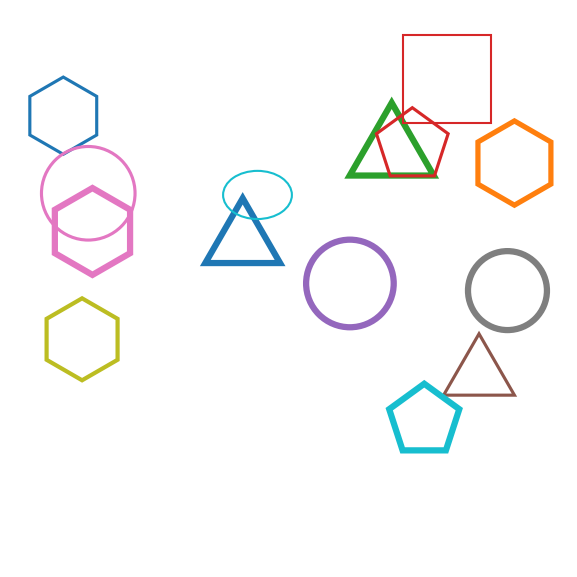[{"shape": "hexagon", "thickness": 1.5, "radius": 0.33, "center": [0.11, 0.799]}, {"shape": "triangle", "thickness": 3, "radius": 0.37, "center": [0.42, 0.581]}, {"shape": "hexagon", "thickness": 2.5, "radius": 0.36, "center": [0.891, 0.717]}, {"shape": "triangle", "thickness": 3, "radius": 0.42, "center": [0.678, 0.737]}, {"shape": "pentagon", "thickness": 1.5, "radius": 0.33, "center": [0.714, 0.747]}, {"shape": "square", "thickness": 1, "radius": 0.38, "center": [0.774, 0.862]}, {"shape": "circle", "thickness": 3, "radius": 0.38, "center": [0.606, 0.508]}, {"shape": "triangle", "thickness": 1.5, "radius": 0.35, "center": [0.829, 0.35]}, {"shape": "circle", "thickness": 1.5, "radius": 0.41, "center": [0.153, 0.664]}, {"shape": "hexagon", "thickness": 3, "radius": 0.38, "center": [0.16, 0.598]}, {"shape": "circle", "thickness": 3, "radius": 0.34, "center": [0.879, 0.496]}, {"shape": "hexagon", "thickness": 2, "radius": 0.35, "center": [0.142, 0.412]}, {"shape": "pentagon", "thickness": 3, "radius": 0.32, "center": [0.735, 0.271]}, {"shape": "oval", "thickness": 1, "radius": 0.3, "center": [0.446, 0.662]}]